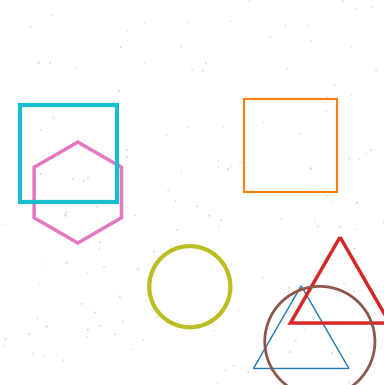[{"shape": "triangle", "thickness": 1, "radius": 0.72, "center": [0.782, 0.114]}, {"shape": "square", "thickness": 1.5, "radius": 0.61, "center": [0.754, 0.622]}, {"shape": "triangle", "thickness": 2.5, "radius": 0.74, "center": [0.883, 0.235]}, {"shape": "circle", "thickness": 2, "radius": 0.72, "center": [0.831, 0.113]}, {"shape": "hexagon", "thickness": 2.5, "radius": 0.66, "center": [0.202, 0.5]}, {"shape": "circle", "thickness": 3, "radius": 0.53, "center": [0.493, 0.255]}, {"shape": "square", "thickness": 3, "radius": 0.63, "center": [0.177, 0.602]}]